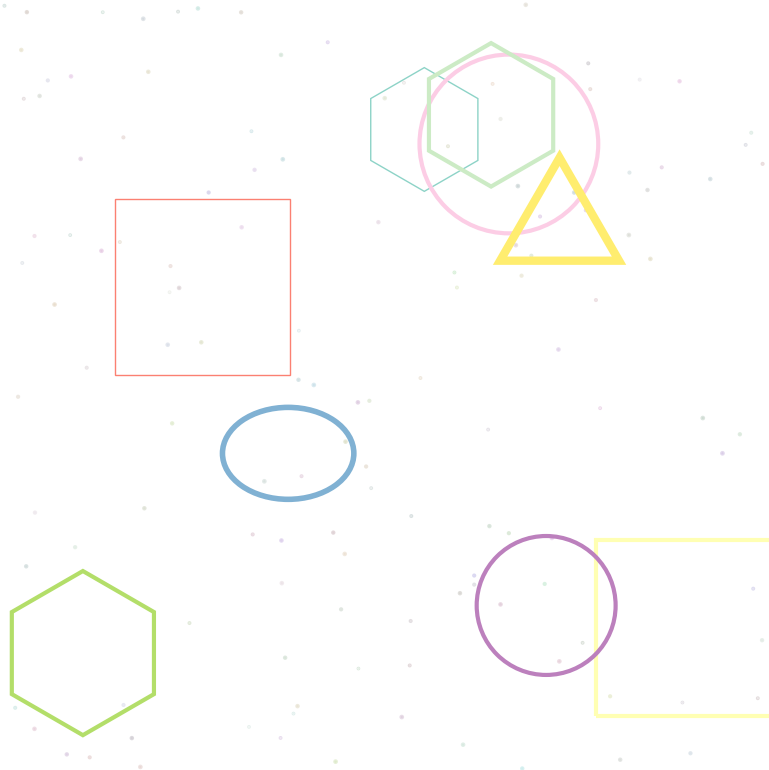[{"shape": "hexagon", "thickness": 0.5, "radius": 0.4, "center": [0.551, 0.832]}, {"shape": "square", "thickness": 1.5, "radius": 0.57, "center": [0.889, 0.184]}, {"shape": "square", "thickness": 0.5, "radius": 0.57, "center": [0.263, 0.627]}, {"shape": "oval", "thickness": 2, "radius": 0.43, "center": [0.374, 0.411]}, {"shape": "hexagon", "thickness": 1.5, "radius": 0.53, "center": [0.108, 0.152]}, {"shape": "circle", "thickness": 1.5, "radius": 0.58, "center": [0.661, 0.813]}, {"shape": "circle", "thickness": 1.5, "radius": 0.45, "center": [0.709, 0.214]}, {"shape": "hexagon", "thickness": 1.5, "radius": 0.47, "center": [0.638, 0.851]}, {"shape": "triangle", "thickness": 3, "radius": 0.45, "center": [0.727, 0.706]}]